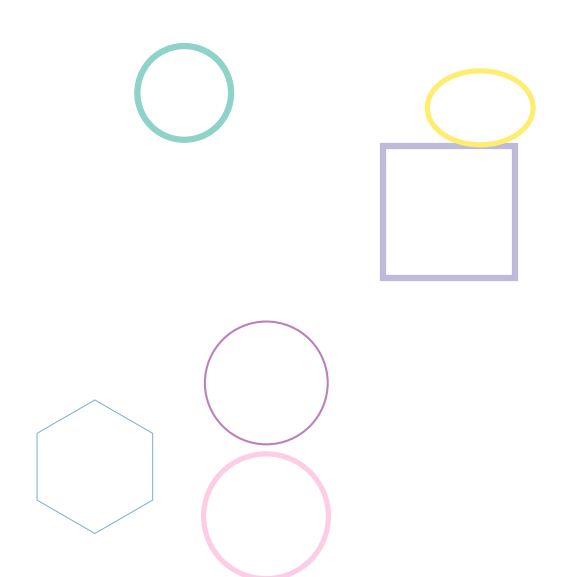[{"shape": "circle", "thickness": 3, "radius": 0.41, "center": [0.319, 0.838]}, {"shape": "square", "thickness": 3, "radius": 0.57, "center": [0.778, 0.632]}, {"shape": "hexagon", "thickness": 0.5, "radius": 0.58, "center": [0.164, 0.191]}, {"shape": "circle", "thickness": 2.5, "radius": 0.54, "center": [0.461, 0.105]}, {"shape": "circle", "thickness": 1, "radius": 0.53, "center": [0.461, 0.336]}, {"shape": "oval", "thickness": 2.5, "radius": 0.46, "center": [0.832, 0.812]}]